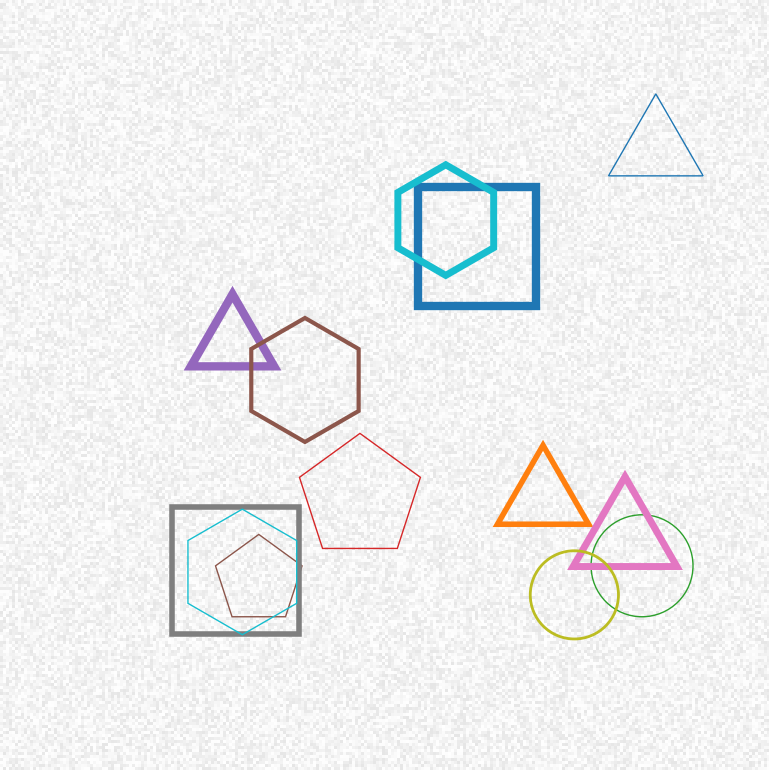[{"shape": "triangle", "thickness": 0.5, "radius": 0.35, "center": [0.852, 0.807]}, {"shape": "square", "thickness": 3, "radius": 0.38, "center": [0.619, 0.68]}, {"shape": "triangle", "thickness": 2, "radius": 0.34, "center": [0.705, 0.353]}, {"shape": "circle", "thickness": 0.5, "radius": 0.33, "center": [0.834, 0.265]}, {"shape": "pentagon", "thickness": 0.5, "radius": 0.41, "center": [0.467, 0.355]}, {"shape": "triangle", "thickness": 3, "radius": 0.31, "center": [0.302, 0.555]}, {"shape": "hexagon", "thickness": 1.5, "radius": 0.4, "center": [0.396, 0.507]}, {"shape": "pentagon", "thickness": 0.5, "radius": 0.3, "center": [0.336, 0.247]}, {"shape": "triangle", "thickness": 2.5, "radius": 0.39, "center": [0.812, 0.303]}, {"shape": "square", "thickness": 2, "radius": 0.41, "center": [0.305, 0.259]}, {"shape": "circle", "thickness": 1, "radius": 0.29, "center": [0.746, 0.227]}, {"shape": "hexagon", "thickness": 0.5, "radius": 0.41, "center": [0.315, 0.257]}, {"shape": "hexagon", "thickness": 2.5, "radius": 0.36, "center": [0.579, 0.714]}]